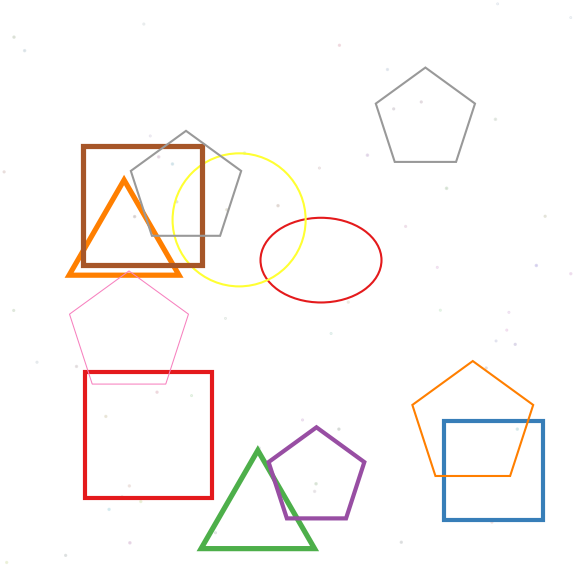[{"shape": "square", "thickness": 2, "radius": 0.55, "center": [0.257, 0.246]}, {"shape": "oval", "thickness": 1, "radius": 0.52, "center": [0.556, 0.549]}, {"shape": "square", "thickness": 2, "radius": 0.43, "center": [0.854, 0.184]}, {"shape": "triangle", "thickness": 2.5, "radius": 0.57, "center": [0.446, 0.106]}, {"shape": "pentagon", "thickness": 2, "radius": 0.44, "center": [0.548, 0.172]}, {"shape": "triangle", "thickness": 2.5, "radius": 0.55, "center": [0.215, 0.578]}, {"shape": "pentagon", "thickness": 1, "radius": 0.55, "center": [0.819, 0.264]}, {"shape": "circle", "thickness": 1, "radius": 0.58, "center": [0.414, 0.618]}, {"shape": "square", "thickness": 2.5, "radius": 0.51, "center": [0.247, 0.643]}, {"shape": "pentagon", "thickness": 0.5, "radius": 0.54, "center": [0.223, 0.422]}, {"shape": "pentagon", "thickness": 1, "radius": 0.45, "center": [0.737, 0.792]}, {"shape": "pentagon", "thickness": 1, "radius": 0.5, "center": [0.322, 0.672]}]